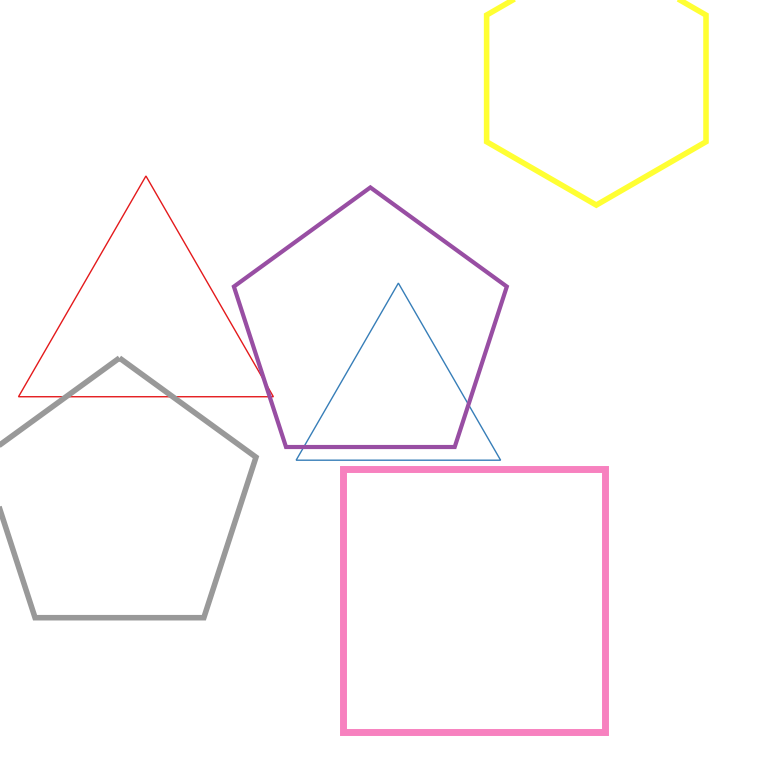[{"shape": "triangle", "thickness": 0.5, "radius": 0.96, "center": [0.19, 0.58]}, {"shape": "triangle", "thickness": 0.5, "radius": 0.77, "center": [0.517, 0.479]}, {"shape": "pentagon", "thickness": 1.5, "radius": 0.93, "center": [0.481, 0.57]}, {"shape": "hexagon", "thickness": 2, "radius": 0.82, "center": [0.774, 0.898]}, {"shape": "square", "thickness": 2.5, "radius": 0.85, "center": [0.616, 0.22]}, {"shape": "pentagon", "thickness": 2, "radius": 0.93, "center": [0.155, 0.349]}]